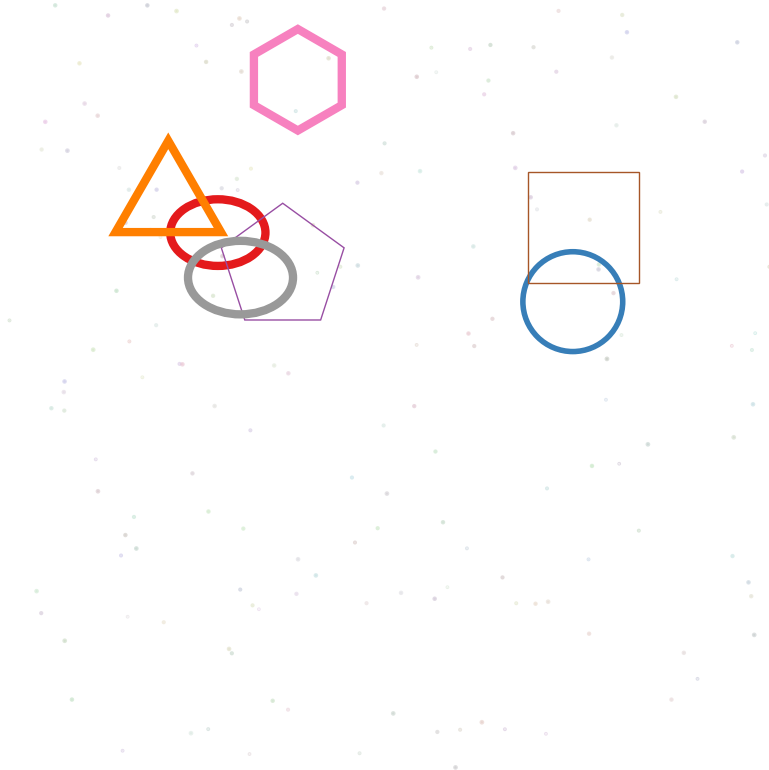[{"shape": "oval", "thickness": 3, "radius": 0.31, "center": [0.283, 0.698]}, {"shape": "circle", "thickness": 2, "radius": 0.32, "center": [0.744, 0.608]}, {"shape": "pentagon", "thickness": 0.5, "radius": 0.42, "center": [0.367, 0.652]}, {"shape": "triangle", "thickness": 3, "radius": 0.4, "center": [0.219, 0.738]}, {"shape": "square", "thickness": 0.5, "radius": 0.36, "center": [0.758, 0.704]}, {"shape": "hexagon", "thickness": 3, "radius": 0.33, "center": [0.387, 0.896]}, {"shape": "oval", "thickness": 3, "radius": 0.34, "center": [0.312, 0.639]}]